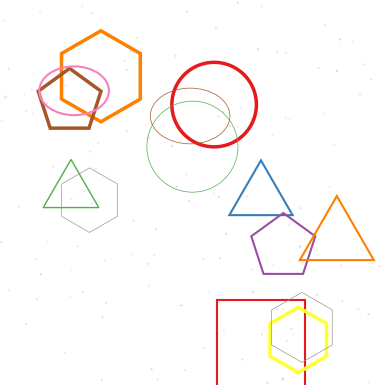[{"shape": "circle", "thickness": 2.5, "radius": 0.55, "center": [0.556, 0.728]}, {"shape": "square", "thickness": 1.5, "radius": 0.57, "center": [0.678, 0.108]}, {"shape": "triangle", "thickness": 1.5, "radius": 0.47, "center": [0.678, 0.489]}, {"shape": "triangle", "thickness": 1, "radius": 0.42, "center": [0.184, 0.502]}, {"shape": "circle", "thickness": 0.5, "radius": 0.59, "center": [0.5, 0.619]}, {"shape": "pentagon", "thickness": 1.5, "radius": 0.44, "center": [0.736, 0.359]}, {"shape": "triangle", "thickness": 1.5, "radius": 0.55, "center": [0.875, 0.38]}, {"shape": "hexagon", "thickness": 2.5, "radius": 0.59, "center": [0.262, 0.802]}, {"shape": "hexagon", "thickness": 2.5, "radius": 0.42, "center": [0.775, 0.117]}, {"shape": "pentagon", "thickness": 2.5, "radius": 0.43, "center": [0.181, 0.737]}, {"shape": "oval", "thickness": 0.5, "radius": 0.52, "center": [0.494, 0.699]}, {"shape": "oval", "thickness": 1.5, "radius": 0.45, "center": [0.192, 0.764]}, {"shape": "hexagon", "thickness": 0.5, "radius": 0.42, "center": [0.233, 0.48]}, {"shape": "hexagon", "thickness": 0.5, "radius": 0.45, "center": [0.784, 0.15]}]